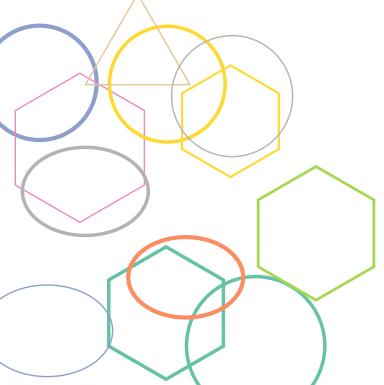[{"shape": "circle", "thickness": 2.5, "radius": 0.9, "center": [0.664, 0.102]}, {"shape": "hexagon", "thickness": 2.5, "radius": 0.86, "center": [0.431, 0.187]}, {"shape": "oval", "thickness": 3, "radius": 0.75, "center": [0.482, 0.28]}, {"shape": "oval", "thickness": 1, "radius": 0.85, "center": [0.123, 0.141]}, {"shape": "circle", "thickness": 3, "radius": 0.74, "center": [0.103, 0.785]}, {"shape": "hexagon", "thickness": 1, "radius": 0.97, "center": [0.207, 0.616]}, {"shape": "hexagon", "thickness": 2, "radius": 0.87, "center": [0.821, 0.394]}, {"shape": "hexagon", "thickness": 1.5, "radius": 0.73, "center": [0.599, 0.685]}, {"shape": "circle", "thickness": 2.5, "radius": 0.75, "center": [0.435, 0.781]}, {"shape": "triangle", "thickness": 1, "radius": 0.78, "center": [0.358, 0.858]}, {"shape": "circle", "thickness": 1, "radius": 0.79, "center": [0.603, 0.75]}, {"shape": "oval", "thickness": 2.5, "radius": 0.82, "center": [0.222, 0.503]}]